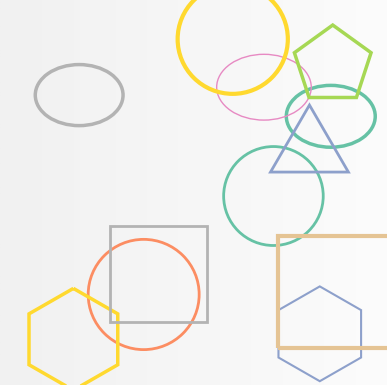[{"shape": "circle", "thickness": 2, "radius": 0.64, "center": [0.706, 0.491]}, {"shape": "oval", "thickness": 2.5, "radius": 0.57, "center": [0.854, 0.698]}, {"shape": "circle", "thickness": 2, "radius": 0.72, "center": [0.371, 0.235]}, {"shape": "triangle", "thickness": 2, "radius": 0.58, "center": [0.799, 0.611]}, {"shape": "hexagon", "thickness": 1.5, "radius": 0.62, "center": [0.825, 0.133]}, {"shape": "oval", "thickness": 1, "radius": 0.61, "center": [0.681, 0.774]}, {"shape": "pentagon", "thickness": 2.5, "radius": 0.52, "center": [0.859, 0.831]}, {"shape": "hexagon", "thickness": 2.5, "radius": 0.66, "center": [0.189, 0.119]}, {"shape": "circle", "thickness": 3, "radius": 0.71, "center": [0.601, 0.898]}, {"shape": "square", "thickness": 3, "radius": 0.73, "center": [0.863, 0.242]}, {"shape": "square", "thickness": 2, "radius": 0.62, "center": [0.409, 0.289]}, {"shape": "oval", "thickness": 2.5, "radius": 0.57, "center": [0.204, 0.753]}]